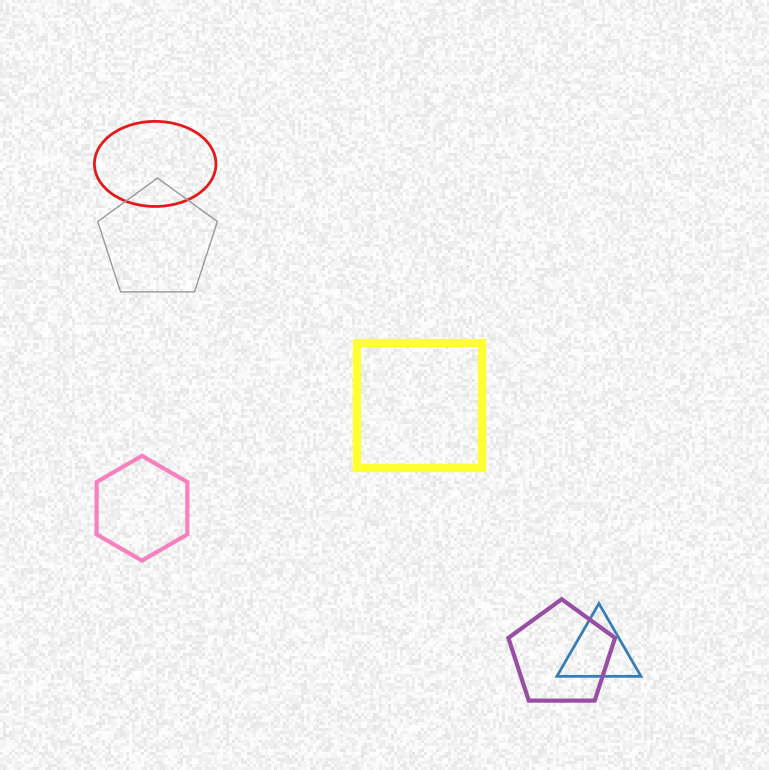[{"shape": "oval", "thickness": 1, "radius": 0.39, "center": [0.202, 0.787]}, {"shape": "triangle", "thickness": 1, "radius": 0.32, "center": [0.778, 0.153]}, {"shape": "pentagon", "thickness": 1.5, "radius": 0.36, "center": [0.73, 0.149]}, {"shape": "square", "thickness": 3, "radius": 0.41, "center": [0.545, 0.473]}, {"shape": "hexagon", "thickness": 1.5, "radius": 0.34, "center": [0.184, 0.34]}, {"shape": "pentagon", "thickness": 0.5, "radius": 0.41, "center": [0.205, 0.687]}]